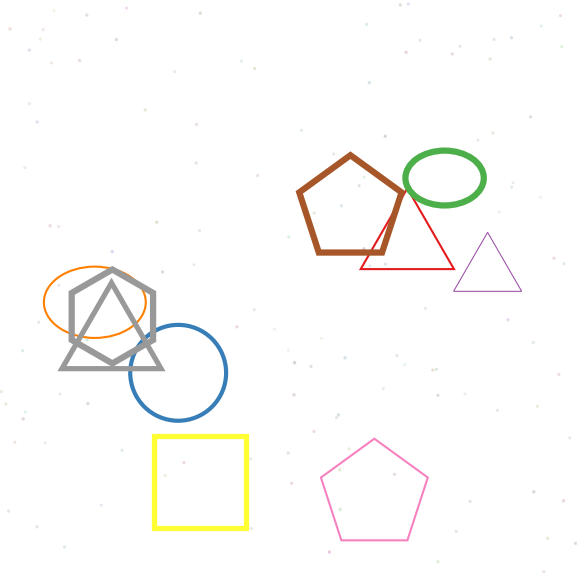[{"shape": "triangle", "thickness": 1, "radius": 0.47, "center": [0.705, 0.58]}, {"shape": "circle", "thickness": 2, "radius": 0.42, "center": [0.309, 0.354]}, {"shape": "oval", "thickness": 3, "radius": 0.34, "center": [0.77, 0.691]}, {"shape": "triangle", "thickness": 0.5, "radius": 0.34, "center": [0.844, 0.529]}, {"shape": "oval", "thickness": 1, "radius": 0.44, "center": [0.164, 0.476]}, {"shape": "square", "thickness": 2.5, "radius": 0.4, "center": [0.346, 0.165]}, {"shape": "pentagon", "thickness": 3, "radius": 0.47, "center": [0.607, 0.637]}, {"shape": "pentagon", "thickness": 1, "radius": 0.49, "center": [0.648, 0.142]}, {"shape": "triangle", "thickness": 2.5, "radius": 0.5, "center": [0.193, 0.41]}, {"shape": "hexagon", "thickness": 3, "radius": 0.41, "center": [0.195, 0.451]}]